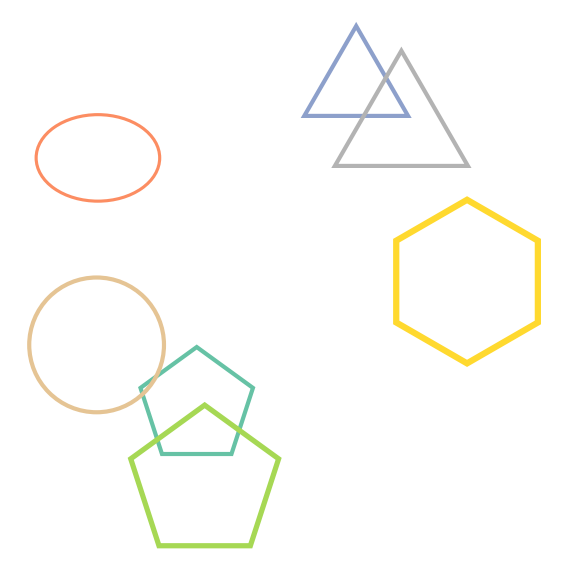[{"shape": "pentagon", "thickness": 2, "radius": 0.51, "center": [0.341, 0.296]}, {"shape": "oval", "thickness": 1.5, "radius": 0.53, "center": [0.17, 0.726]}, {"shape": "triangle", "thickness": 2, "radius": 0.52, "center": [0.617, 0.85]}, {"shape": "pentagon", "thickness": 2.5, "radius": 0.67, "center": [0.354, 0.163]}, {"shape": "hexagon", "thickness": 3, "radius": 0.71, "center": [0.809, 0.512]}, {"shape": "circle", "thickness": 2, "radius": 0.58, "center": [0.167, 0.402]}, {"shape": "triangle", "thickness": 2, "radius": 0.66, "center": [0.695, 0.778]}]